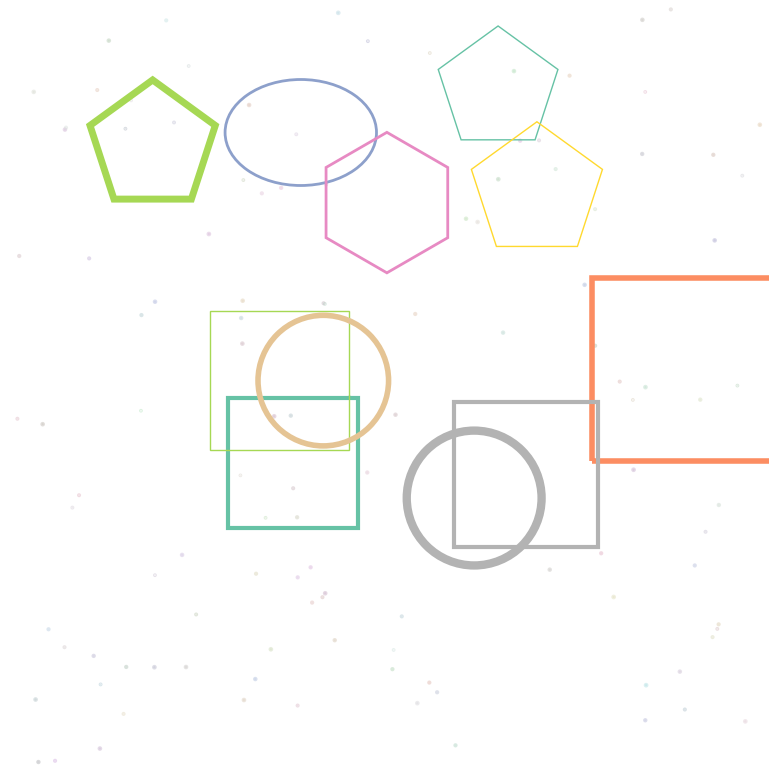[{"shape": "square", "thickness": 1.5, "radius": 0.42, "center": [0.381, 0.399]}, {"shape": "pentagon", "thickness": 0.5, "radius": 0.41, "center": [0.647, 0.885]}, {"shape": "square", "thickness": 2, "radius": 0.59, "center": [0.888, 0.52]}, {"shape": "oval", "thickness": 1, "radius": 0.49, "center": [0.391, 0.828]}, {"shape": "hexagon", "thickness": 1, "radius": 0.46, "center": [0.502, 0.737]}, {"shape": "square", "thickness": 0.5, "radius": 0.45, "center": [0.363, 0.506]}, {"shape": "pentagon", "thickness": 2.5, "radius": 0.43, "center": [0.198, 0.811]}, {"shape": "pentagon", "thickness": 0.5, "radius": 0.45, "center": [0.697, 0.752]}, {"shape": "circle", "thickness": 2, "radius": 0.42, "center": [0.42, 0.506]}, {"shape": "square", "thickness": 1.5, "radius": 0.47, "center": [0.683, 0.384]}, {"shape": "circle", "thickness": 3, "radius": 0.44, "center": [0.616, 0.353]}]